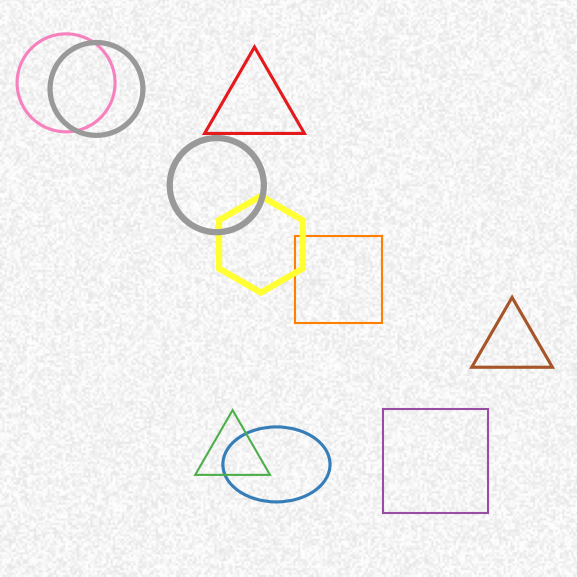[{"shape": "triangle", "thickness": 1.5, "radius": 0.5, "center": [0.441, 0.818]}, {"shape": "oval", "thickness": 1.5, "radius": 0.46, "center": [0.479, 0.195]}, {"shape": "triangle", "thickness": 1, "radius": 0.37, "center": [0.403, 0.214]}, {"shape": "square", "thickness": 1, "radius": 0.45, "center": [0.754, 0.201]}, {"shape": "square", "thickness": 1, "radius": 0.38, "center": [0.586, 0.515]}, {"shape": "hexagon", "thickness": 3, "radius": 0.42, "center": [0.452, 0.576]}, {"shape": "triangle", "thickness": 1.5, "radius": 0.4, "center": [0.887, 0.404]}, {"shape": "circle", "thickness": 1.5, "radius": 0.42, "center": [0.114, 0.856]}, {"shape": "circle", "thickness": 2.5, "radius": 0.4, "center": [0.167, 0.845]}, {"shape": "circle", "thickness": 3, "radius": 0.41, "center": [0.375, 0.679]}]